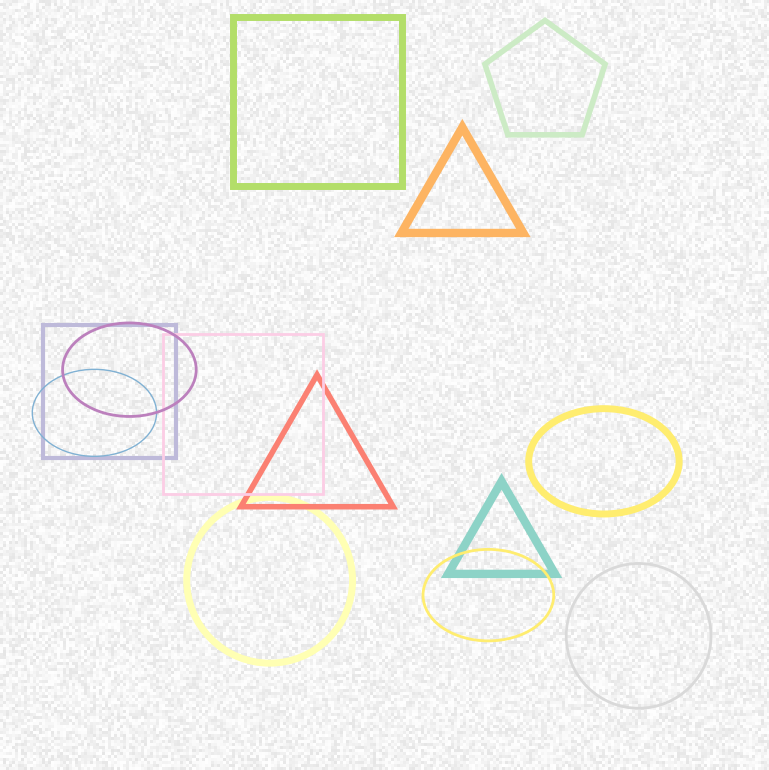[{"shape": "triangle", "thickness": 3, "radius": 0.4, "center": [0.651, 0.295]}, {"shape": "circle", "thickness": 2.5, "radius": 0.54, "center": [0.35, 0.246]}, {"shape": "square", "thickness": 1.5, "radius": 0.43, "center": [0.142, 0.492]}, {"shape": "triangle", "thickness": 2, "radius": 0.57, "center": [0.412, 0.399]}, {"shape": "oval", "thickness": 0.5, "radius": 0.4, "center": [0.123, 0.464]}, {"shape": "triangle", "thickness": 3, "radius": 0.46, "center": [0.6, 0.743]}, {"shape": "square", "thickness": 2.5, "radius": 0.55, "center": [0.412, 0.868]}, {"shape": "square", "thickness": 1, "radius": 0.52, "center": [0.316, 0.463]}, {"shape": "circle", "thickness": 1, "radius": 0.47, "center": [0.829, 0.174]}, {"shape": "oval", "thickness": 1, "radius": 0.43, "center": [0.168, 0.52]}, {"shape": "pentagon", "thickness": 2, "radius": 0.41, "center": [0.708, 0.891]}, {"shape": "oval", "thickness": 2.5, "radius": 0.49, "center": [0.784, 0.401]}, {"shape": "oval", "thickness": 1, "radius": 0.42, "center": [0.634, 0.227]}]